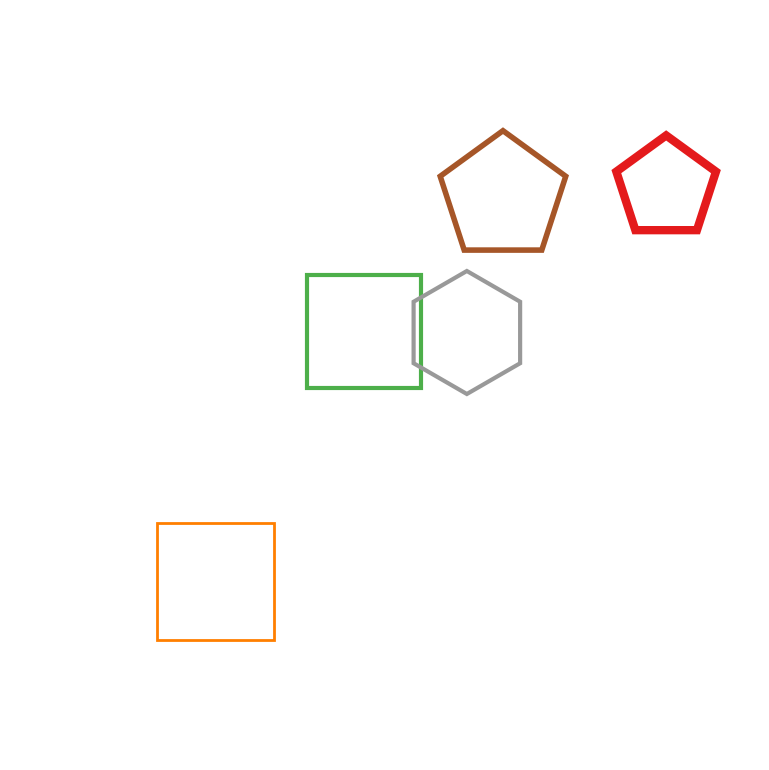[{"shape": "pentagon", "thickness": 3, "radius": 0.34, "center": [0.865, 0.756]}, {"shape": "square", "thickness": 1.5, "radius": 0.37, "center": [0.473, 0.569]}, {"shape": "square", "thickness": 1, "radius": 0.38, "center": [0.28, 0.244]}, {"shape": "pentagon", "thickness": 2, "radius": 0.43, "center": [0.653, 0.745]}, {"shape": "hexagon", "thickness": 1.5, "radius": 0.4, "center": [0.606, 0.568]}]